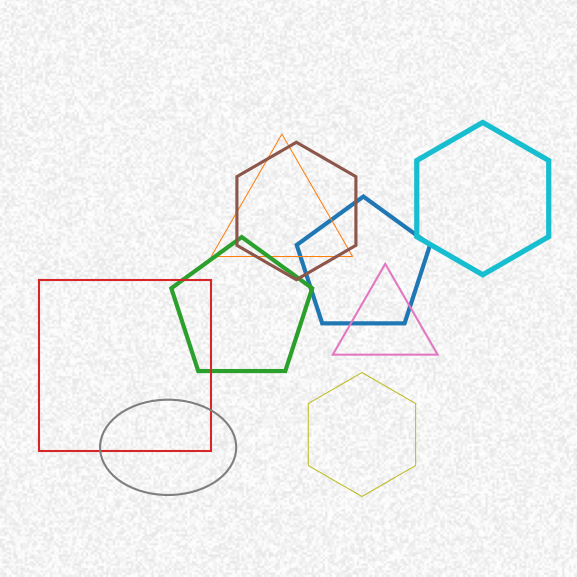[{"shape": "pentagon", "thickness": 2, "radius": 0.61, "center": [0.629, 0.537]}, {"shape": "triangle", "thickness": 0.5, "radius": 0.71, "center": [0.488, 0.626]}, {"shape": "pentagon", "thickness": 2, "radius": 0.64, "center": [0.419, 0.46]}, {"shape": "square", "thickness": 1, "radius": 0.74, "center": [0.217, 0.367]}, {"shape": "hexagon", "thickness": 1.5, "radius": 0.59, "center": [0.513, 0.634]}, {"shape": "triangle", "thickness": 1, "radius": 0.52, "center": [0.667, 0.437]}, {"shape": "oval", "thickness": 1, "radius": 0.59, "center": [0.291, 0.225]}, {"shape": "hexagon", "thickness": 0.5, "radius": 0.54, "center": [0.627, 0.247]}, {"shape": "hexagon", "thickness": 2.5, "radius": 0.66, "center": [0.836, 0.655]}]